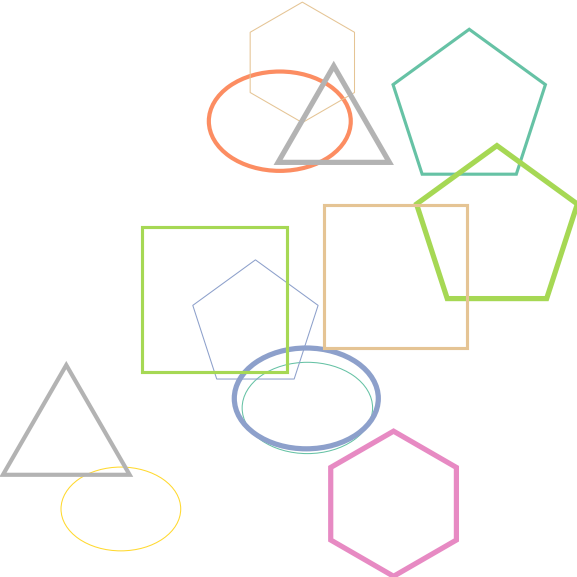[{"shape": "oval", "thickness": 0.5, "radius": 0.56, "center": [0.532, 0.293]}, {"shape": "pentagon", "thickness": 1.5, "radius": 0.69, "center": [0.813, 0.81]}, {"shape": "oval", "thickness": 2, "radius": 0.61, "center": [0.484, 0.789]}, {"shape": "pentagon", "thickness": 0.5, "radius": 0.57, "center": [0.442, 0.435]}, {"shape": "oval", "thickness": 2.5, "radius": 0.62, "center": [0.53, 0.309]}, {"shape": "hexagon", "thickness": 2.5, "radius": 0.63, "center": [0.681, 0.127]}, {"shape": "pentagon", "thickness": 2.5, "radius": 0.73, "center": [0.861, 0.601]}, {"shape": "square", "thickness": 1.5, "radius": 0.63, "center": [0.371, 0.48]}, {"shape": "oval", "thickness": 0.5, "radius": 0.52, "center": [0.209, 0.118]}, {"shape": "hexagon", "thickness": 0.5, "radius": 0.52, "center": [0.524, 0.891]}, {"shape": "square", "thickness": 1.5, "radius": 0.62, "center": [0.684, 0.521]}, {"shape": "triangle", "thickness": 2.5, "radius": 0.56, "center": [0.578, 0.774]}, {"shape": "triangle", "thickness": 2, "radius": 0.63, "center": [0.115, 0.24]}]